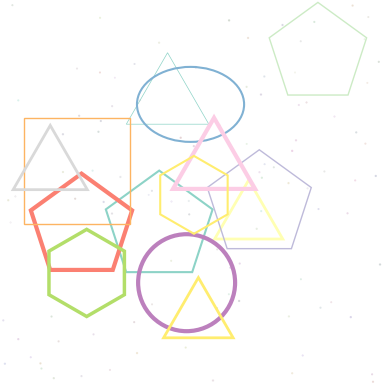[{"shape": "triangle", "thickness": 0.5, "radius": 0.62, "center": [0.435, 0.739]}, {"shape": "pentagon", "thickness": 1.5, "radius": 0.73, "center": [0.414, 0.411]}, {"shape": "triangle", "thickness": 2, "radius": 0.51, "center": [0.646, 0.43]}, {"shape": "pentagon", "thickness": 1, "radius": 0.71, "center": [0.673, 0.469]}, {"shape": "pentagon", "thickness": 3, "radius": 0.69, "center": [0.212, 0.411]}, {"shape": "oval", "thickness": 1.5, "radius": 0.7, "center": [0.495, 0.729]}, {"shape": "square", "thickness": 1, "radius": 0.69, "center": [0.201, 0.556]}, {"shape": "hexagon", "thickness": 2.5, "radius": 0.57, "center": [0.225, 0.291]}, {"shape": "triangle", "thickness": 3, "radius": 0.62, "center": [0.556, 0.571]}, {"shape": "triangle", "thickness": 2, "radius": 0.56, "center": [0.131, 0.563]}, {"shape": "circle", "thickness": 3, "radius": 0.63, "center": [0.485, 0.266]}, {"shape": "pentagon", "thickness": 1, "radius": 0.66, "center": [0.826, 0.861]}, {"shape": "hexagon", "thickness": 1.5, "radius": 0.51, "center": [0.504, 0.494]}, {"shape": "triangle", "thickness": 2, "radius": 0.52, "center": [0.515, 0.175]}]